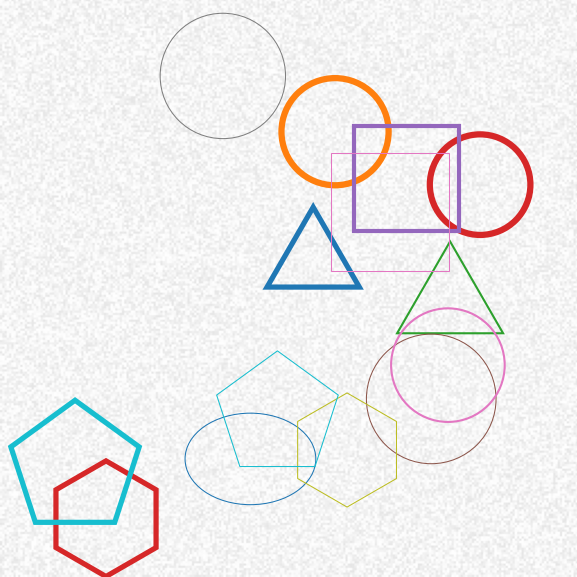[{"shape": "triangle", "thickness": 2.5, "radius": 0.46, "center": [0.542, 0.548]}, {"shape": "oval", "thickness": 0.5, "radius": 0.57, "center": [0.434, 0.204]}, {"shape": "circle", "thickness": 3, "radius": 0.46, "center": [0.58, 0.771]}, {"shape": "triangle", "thickness": 1, "radius": 0.53, "center": [0.779, 0.475]}, {"shape": "hexagon", "thickness": 2.5, "radius": 0.5, "center": [0.184, 0.101]}, {"shape": "circle", "thickness": 3, "radius": 0.44, "center": [0.831, 0.679]}, {"shape": "square", "thickness": 2, "radius": 0.46, "center": [0.704, 0.69]}, {"shape": "circle", "thickness": 0.5, "radius": 0.56, "center": [0.747, 0.308]}, {"shape": "circle", "thickness": 1, "radius": 0.49, "center": [0.776, 0.367]}, {"shape": "square", "thickness": 0.5, "radius": 0.51, "center": [0.676, 0.632]}, {"shape": "circle", "thickness": 0.5, "radius": 0.54, "center": [0.386, 0.868]}, {"shape": "hexagon", "thickness": 0.5, "radius": 0.49, "center": [0.601, 0.22]}, {"shape": "pentagon", "thickness": 2.5, "radius": 0.58, "center": [0.13, 0.189]}, {"shape": "pentagon", "thickness": 0.5, "radius": 0.55, "center": [0.48, 0.281]}]